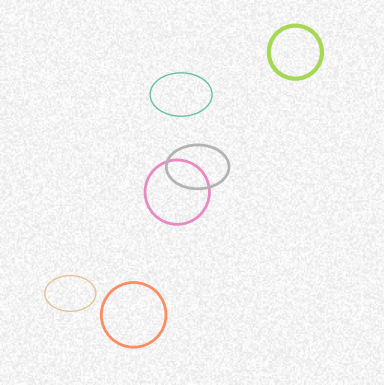[{"shape": "oval", "thickness": 1, "radius": 0.4, "center": [0.47, 0.754]}, {"shape": "circle", "thickness": 2, "radius": 0.42, "center": [0.347, 0.182]}, {"shape": "circle", "thickness": 2, "radius": 0.42, "center": [0.46, 0.501]}, {"shape": "circle", "thickness": 3, "radius": 0.34, "center": [0.767, 0.865]}, {"shape": "oval", "thickness": 1, "radius": 0.33, "center": [0.183, 0.238]}, {"shape": "oval", "thickness": 2, "radius": 0.41, "center": [0.513, 0.567]}]